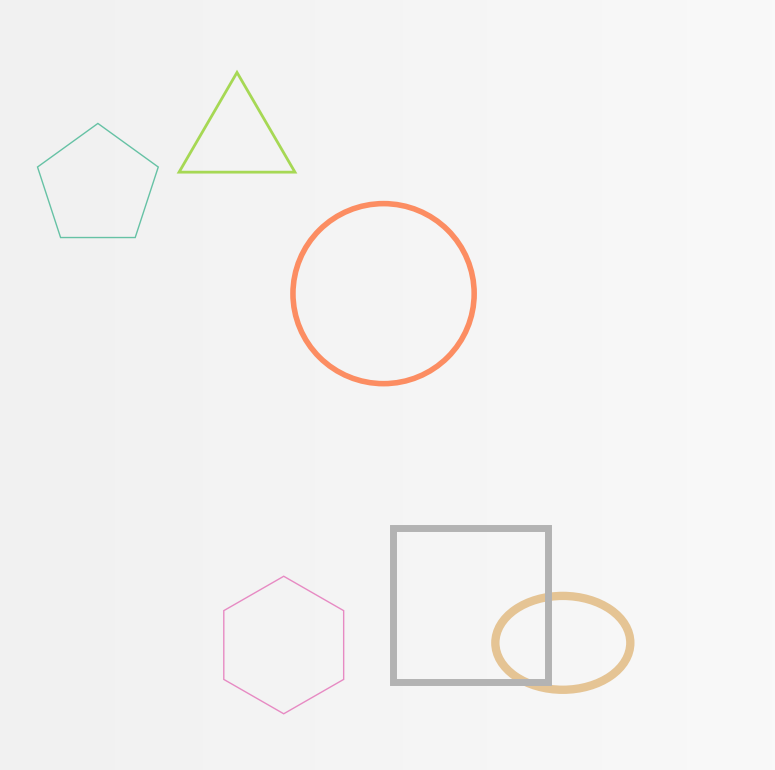[{"shape": "pentagon", "thickness": 0.5, "radius": 0.41, "center": [0.126, 0.758]}, {"shape": "circle", "thickness": 2, "radius": 0.58, "center": [0.495, 0.619]}, {"shape": "hexagon", "thickness": 0.5, "radius": 0.45, "center": [0.366, 0.162]}, {"shape": "triangle", "thickness": 1, "radius": 0.43, "center": [0.306, 0.82]}, {"shape": "oval", "thickness": 3, "radius": 0.44, "center": [0.726, 0.165]}, {"shape": "square", "thickness": 2.5, "radius": 0.5, "center": [0.607, 0.214]}]